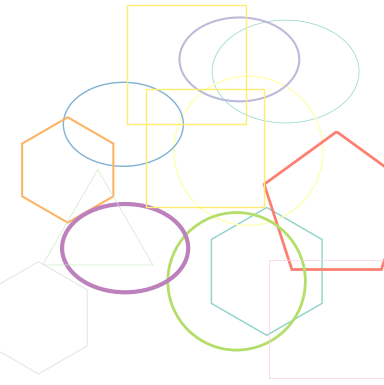[{"shape": "hexagon", "thickness": 1, "radius": 0.83, "center": [0.693, 0.295]}, {"shape": "oval", "thickness": 0.5, "radius": 0.95, "center": [0.742, 0.814]}, {"shape": "circle", "thickness": 1, "radius": 0.97, "center": [0.645, 0.608]}, {"shape": "oval", "thickness": 1.5, "radius": 0.78, "center": [0.622, 0.846]}, {"shape": "pentagon", "thickness": 2, "radius": 0.99, "center": [0.874, 0.46]}, {"shape": "oval", "thickness": 1, "radius": 0.78, "center": [0.32, 0.677]}, {"shape": "hexagon", "thickness": 1.5, "radius": 0.68, "center": [0.176, 0.559]}, {"shape": "circle", "thickness": 2, "radius": 0.89, "center": [0.614, 0.269]}, {"shape": "square", "thickness": 0.5, "radius": 0.77, "center": [0.853, 0.172]}, {"shape": "hexagon", "thickness": 0.5, "radius": 0.73, "center": [0.1, 0.174]}, {"shape": "oval", "thickness": 3, "radius": 0.82, "center": [0.325, 0.355]}, {"shape": "triangle", "thickness": 0.5, "radius": 0.83, "center": [0.254, 0.395]}, {"shape": "square", "thickness": 1, "radius": 0.76, "center": [0.533, 0.615]}, {"shape": "square", "thickness": 1, "radius": 0.77, "center": [0.485, 0.832]}]